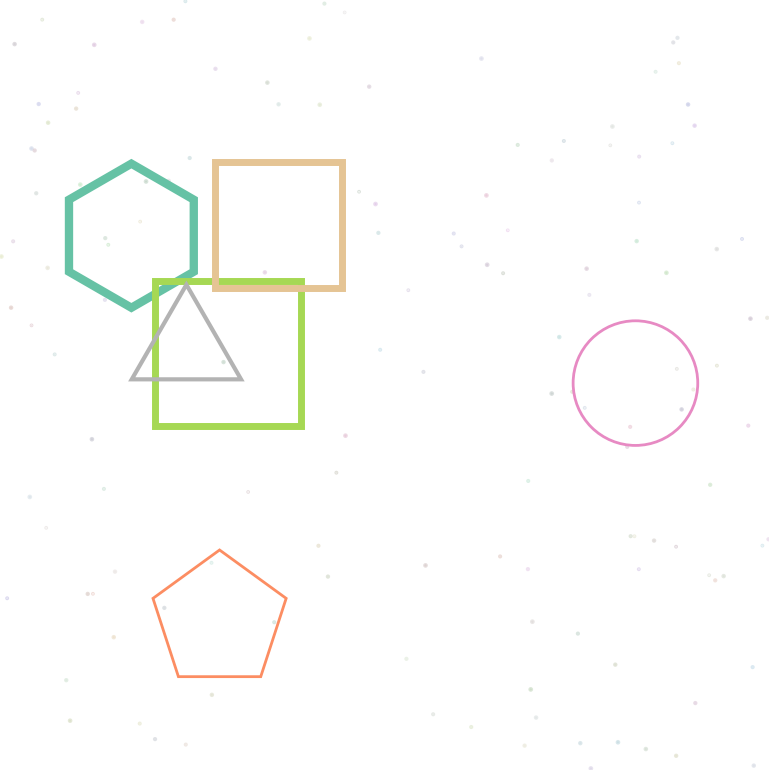[{"shape": "hexagon", "thickness": 3, "radius": 0.47, "center": [0.171, 0.694]}, {"shape": "pentagon", "thickness": 1, "radius": 0.45, "center": [0.285, 0.195]}, {"shape": "circle", "thickness": 1, "radius": 0.4, "center": [0.825, 0.502]}, {"shape": "square", "thickness": 2.5, "radius": 0.47, "center": [0.296, 0.541]}, {"shape": "square", "thickness": 2.5, "radius": 0.41, "center": [0.361, 0.708]}, {"shape": "triangle", "thickness": 1.5, "radius": 0.41, "center": [0.242, 0.548]}]